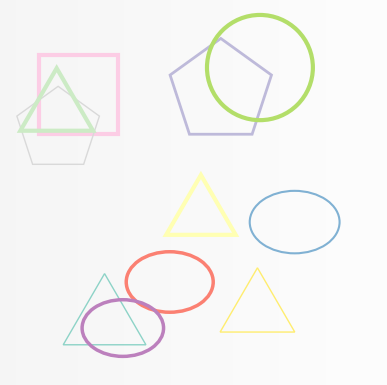[{"shape": "triangle", "thickness": 1, "radius": 0.62, "center": [0.27, 0.166]}, {"shape": "triangle", "thickness": 3, "radius": 0.52, "center": [0.518, 0.442]}, {"shape": "pentagon", "thickness": 2, "radius": 0.69, "center": [0.57, 0.763]}, {"shape": "oval", "thickness": 2.5, "radius": 0.56, "center": [0.438, 0.268]}, {"shape": "oval", "thickness": 1.5, "radius": 0.58, "center": [0.76, 0.423]}, {"shape": "circle", "thickness": 3, "radius": 0.68, "center": [0.671, 0.825]}, {"shape": "square", "thickness": 3, "radius": 0.51, "center": [0.203, 0.754]}, {"shape": "pentagon", "thickness": 1, "radius": 0.56, "center": [0.15, 0.664]}, {"shape": "oval", "thickness": 2.5, "radius": 0.53, "center": [0.317, 0.148]}, {"shape": "triangle", "thickness": 3, "radius": 0.54, "center": [0.146, 0.715]}, {"shape": "triangle", "thickness": 1, "radius": 0.56, "center": [0.664, 0.193]}]